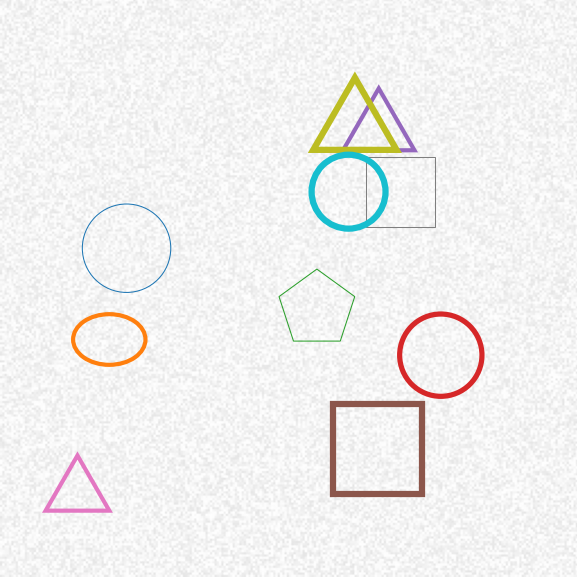[{"shape": "circle", "thickness": 0.5, "radius": 0.38, "center": [0.219, 0.569]}, {"shape": "oval", "thickness": 2, "radius": 0.31, "center": [0.189, 0.411]}, {"shape": "pentagon", "thickness": 0.5, "radius": 0.34, "center": [0.549, 0.464]}, {"shape": "circle", "thickness": 2.5, "radius": 0.36, "center": [0.763, 0.384]}, {"shape": "triangle", "thickness": 2, "radius": 0.36, "center": [0.656, 0.775]}, {"shape": "square", "thickness": 3, "radius": 0.39, "center": [0.654, 0.222]}, {"shape": "triangle", "thickness": 2, "radius": 0.32, "center": [0.134, 0.147]}, {"shape": "square", "thickness": 0.5, "radius": 0.3, "center": [0.693, 0.666]}, {"shape": "triangle", "thickness": 3, "radius": 0.42, "center": [0.615, 0.781]}, {"shape": "circle", "thickness": 3, "radius": 0.32, "center": [0.604, 0.667]}]